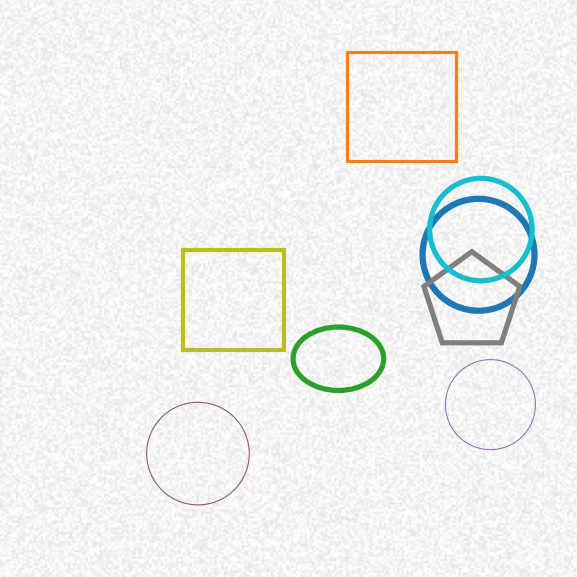[{"shape": "circle", "thickness": 3, "radius": 0.48, "center": [0.829, 0.558]}, {"shape": "square", "thickness": 1.5, "radius": 0.47, "center": [0.695, 0.814]}, {"shape": "oval", "thickness": 2.5, "radius": 0.39, "center": [0.586, 0.378]}, {"shape": "circle", "thickness": 0.5, "radius": 0.39, "center": [0.849, 0.298]}, {"shape": "circle", "thickness": 0.5, "radius": 0.44, "center": [0.343, 0.214]}, {"shape": "pentagon", "thickness": 2.5, "radius": 0.44, "center": [0.817, 0.476]}, {"shape": "square", "thickness": 2, "radius": 0.43, "center": [0.404, 0.48]}, {"shape": "circle", "thickness": 2.5, "radius": 0.44, "center": [0.833, 0.602]}]